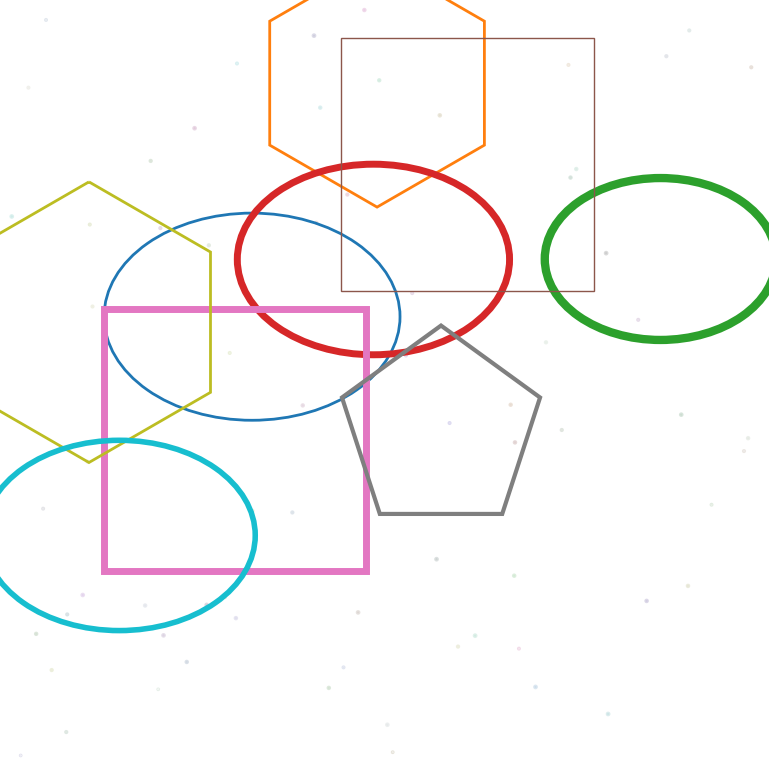[{"shape": "oval", "thickness": 1, "radius": 0.96, "center": [0.327, 0.589]}, {"shape": "hexagon", "thickness": 1, "radius": 0.8, "center": [0.49, 0.892]}, {"shape": "oval", "thickness": 3, "radius": 0.75, "center": [0.858, 0.664]}, {"shape": "oval", "thickness": 2.5, "radius": 0.88, "center": [0.485, 0.663]}, {"shape": "square", "thickness": 0.5, "radius": 0.82, "center": [0.607, 0.786]}, {"shape": "square", "thickness": 2.5, "radius": 0.85, "center": [0.305, 0.429]}, {"shape": "pentagon", "thickness": 1.5, "radius": 0.68, "center": [0.573, 0.442]}, {"shape": "hexagon", "thickness": 1, "radius": 0.91, "center": [0.116, 0.582]}, {"shape": "oval", "thickness": 2, "radius": 0.88, "center": [0.155, 0.305]}]